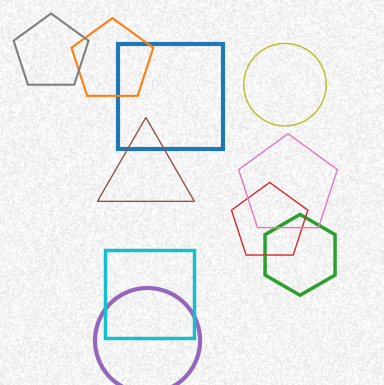[{"shape": "square", "thickness": 3, "radius": 0.68, "center": [0.443, 0.749]}, {"shape": "pentagon", "thickness": 1.5, "radius": 0.56, "center": [0.292, 0.841]}, {"shape": "hexagon", "thickness": 2.5, "radius": 0.52, "center": [0.779, 0.338]}, {"shape": "pentagon", "thickness": 1, "radius": 0.52, "center": [0.7, 0.422]}, {"shape": "circle", "thickness": 3, "radius": 0.68, "center": [0.383, 0.116]}, {"shape": "triangle", "thickness": 1, "radius": 0.73, "center": [0.379, 0.55]}, {"shape": "pentagon", "thickness": 1, "radius": 0.67, "center": [0.748, 0.518]}, {"shape": "pentagon", "thickness": 1.5, "radius": 0.51, "center": [0.133, 0.863]}, {"shape": "circle", "thickness": 1, "radius": 0.54, "center": [0.74, 0.78]}, {"shape": "square", "thickness": 2.5, "radius": 0.57, "center": [0.389, 0.237]}]